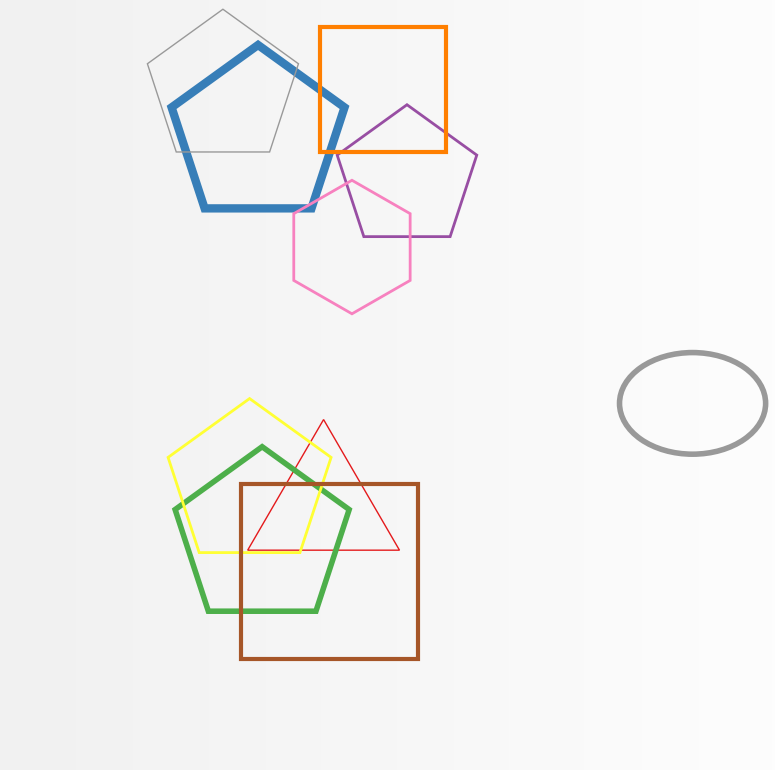[{"shape": "triangle", "thickness": 0.5, "radius": 0.57, "center": [0.418, 0.342]}, {"shape": "pentagon", "thickness": 3, "radius": 0.59, "center": [0.333, 0.824]}, {"shape": "pentagon", "thickness": 2, "radius": 0.59, "center": [0.338, 0.302]}, {"shape": "pentagon", "thickness": 1, "radius": 0.47, "center": [0.525, 0.769]}, {"shape": "square", "thickness": 1.5, "radius": 0.41, "center": [0.494, 0.884]}, {"shape": "pentagon", "thickness": 1, "radius": 0.55, "center": [0.322, 0.372]}, {"shape": "square", "thickness": 1.5, "radius": 0.57, "center": [0.425, 0.258]}, {"shape": "hexagon", "thickness": 1, "radius": 0.43, "center": [0.454, 0.679]}, {"shape": "pentagon", "thickness": 0.5, "radius": 0.51, "center": [0.288, 0.886]}, {"shape": "oval", "thickness": 2, "radius": 0.47, "center": [0.894, 0.476]}]